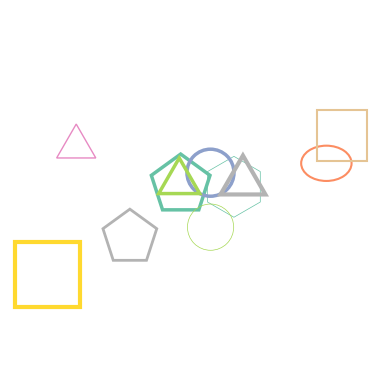[{"shape": "hexagon", "thickness": 0.5, "radius": 0.4, "center": [0.608, 0.515]}, {"shape": "pentagon", "thickness": 2.5, "radius": 0.4, "center": [0.469, 0.52]}, {"shape": "oval", "thickness": 1.5, "radius": 0.33, "center": [0.848, 0.576]}, {"shape": "circle", "thickness": 2.5, "radius": 0.31, "center": [0.547, 0.551]}, {"shape": "triangle", "thickness": 1, "radius": 0.29, "center": [0.198, 0.619]}, {"shape": "circle", "thickness": 0.5, "radius": 0.3, "center": [0.547, 0.41]}, {"shape": "triangle", "thickness": 2.5, "radius": 0.31, "center": [0.466, 0.528]}, {"shape": "square", "thickness": 3, "radius": 0.42, "center": [0.124, 0.287]}, {"shape": "square", "thickness": 1.5, "radius": 0.33, "center": [0.889, 0.648]}, {"shape": "pentagon", "thickness": 2, "radius": 0.37, "center": [0.337, 0.383]}, {"shape": "triangle", "thickness": 3, "radius": 0.34, "center": [0.631, 0.529]}]